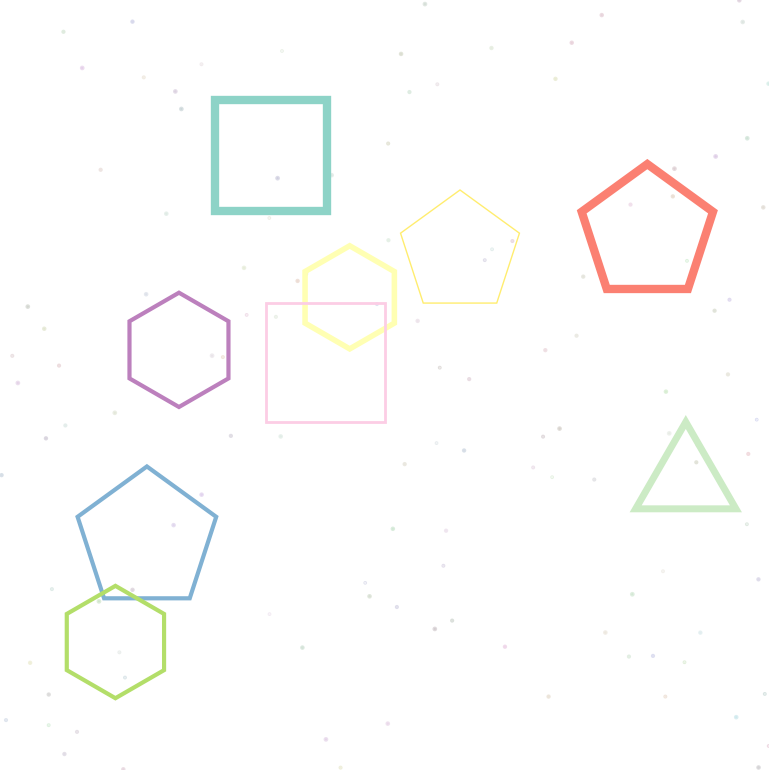[{"shape": "square", "thickness": 3, "radius": 0.36, "center": [0.352, 0.798]}, {"shape": "hexagon", "thickness": 2, "radius": 0.33, "center": [0.454, 0.614]}, {"shape": "pentagon", "thickness": 3, "radius": 0.45, "center": [0.841, 0.697]}, {"shape": "pentagon", "thickness": 1.5, "radius": 0.47, "center": [0.191, 0.3]}, {"shape": "hexagon", "thickness": 1.5, "radius": 0.36, "center": [0.15, 0.166]}, {"shape": "square", "thickness": 1, "radius": 0.39, "center": [0.423, 0.529]}, {"shape": "hexagon", "thickness": 1.5, "radius": 0.37, "center": [0.232, 0.546]}, {"shape": "triangle", "thickness": 2.5, "radius": 0.38, "center": [0.891, 0.377]}, {"shape": "pentagon", "thickness": 0.5, "radius": 0.41, "center": [0.597, 0.672]}]